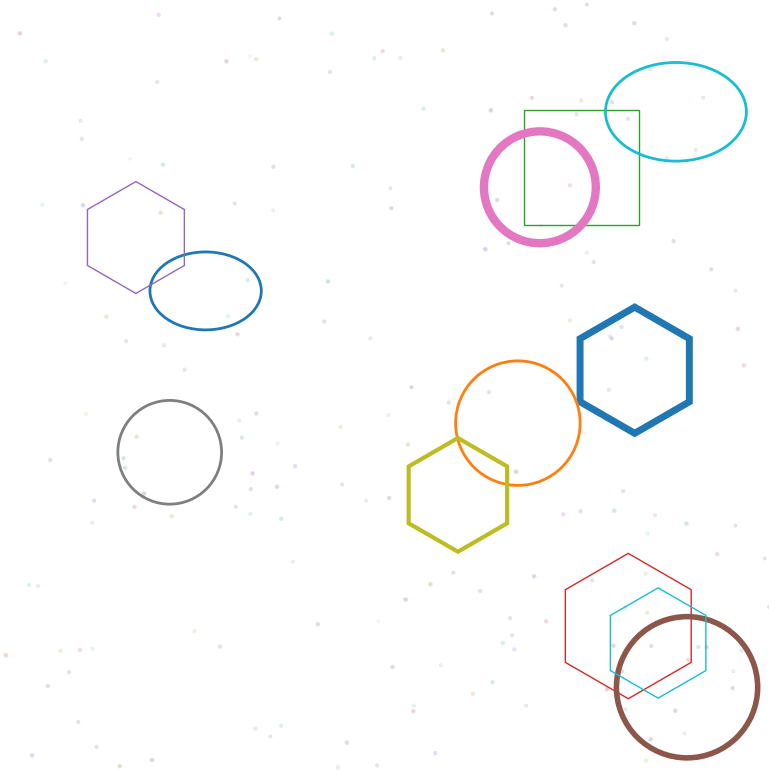[{"shape": "hexagon", "thickness": 2.5, "radius": 0.41, "center": [0.824, 0.519]}, {"shape": "oval", "thickness": 1, "radius": 0.36, "center": [0.267, 0.622]}, {"shape": "circle", "thickness": 1, "radius": 0.4, "center": [0.673, 0.45]}, {"shape": "square", "thickness": 0.5, "radius": 0.37, "center": [0.755, 0.783]}, {"shape": "hexagon", "thickness": 0.5, "radius": 0.47, "center": [0.816, 0.187]}, {"shape": "hexagon", "thickness": 0.5, "radius": 0.36, "center": [0.176, 0.692]}, {"shape": "circle", "thickness": 2, "radius": 0.46, "center": [0.892, 0.107]}, {"shape": "circle", "thickness": 3, "radius": 0.36, "center": [0.701, 0.757]}, {"shape": "circle", "thickness": 1, "radius": 0.34, "center": [0.22, 0.413]}, {"shape": "hexagon", "thickness": 1.5, "radius": 0.37, "center": [0.595, 0.357]}, {"shape": "hexagon", "thickness": 0.5, "radius": 0.36, "center": [0.855, 0.165]}, {"shape": "oval", "thickness": 1, "radius": 0.46, "center": [0.878, 0.855]}]